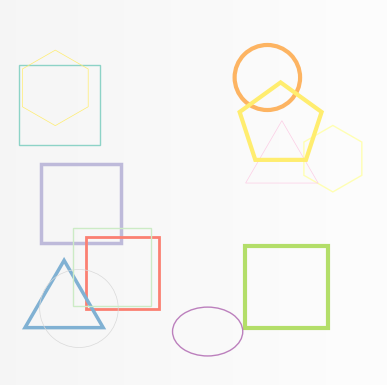[{"shape": "square", "thickness": 1, "radius": 0.52, "center": [0.154, 0.728]}, {"shape": "hexagon", "thickness": 1, "radius": 0.43, "center": [0.859, 0.588]}, {"shape": "square", "thickness": 2.5, "radius": 0.51, "center": [0.209, 0.471]}, {"shape": "square", "thickness": 2, "radius": 0.47, "center": [0.316, 0.291]}, {"shape": "triangle", "thickness": 2.5, "radius": 0.58, "center": [0.165, 0.207]}, {"shape": "circle", "thickness": 3, "radius": 0.42, "center": [0.69, 0.799]}, {"shape": "square", "thickness": 3, "radius": 0.54, "center": [0.739, 0.255]}, {"shape": "triangle", "thickness": 0.5, "radius": 0.54, "center": [0.727, 0.579]}, {"shape": "circle", "thickness": 0.5, "radius": 0.51, "center": [0.204, 0.199]}, {"shape": "oval", "thickness": 1, "radius": 0.45, "center": [0.536, 0.139]}, {"shape": "square", "thickness": 1, "radius": 0.51, "center": [0.29, 0.307]}, {"shape": "hexagon", "thickness": 0.5, "radius": 0.49, "center": [0.143, 0.772]}, {"shape": "pentagon", "thickness": 3, "radius": 0.56, "center": [0.724, 0.675]}]